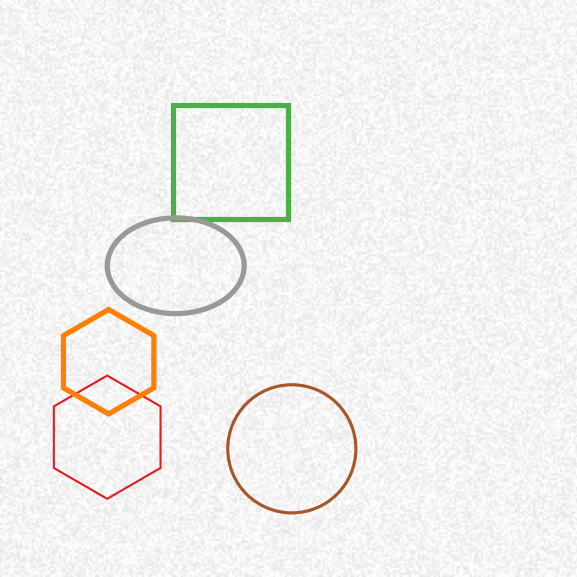[{"shape": "hexagon", "thickness": 1, "radius": 0.53, "center": [0.186, 0.242]}, {"shape": "square", "thickness": 2.5, "radius": 0.5, "center": [0.4, 0.718]}, {"shape": "hexagon", "thickness": 2.5, "radius": 0.45, "center": [0.188, 0.373]}, {"shape": "circle", "thickness": 1.5, "radius": 0.55, "center": [0.505, 0.222]}, {"shape": "oval", "thickness": 2.5, "radius": 0.59, "center": [0.304, 0.539]}]